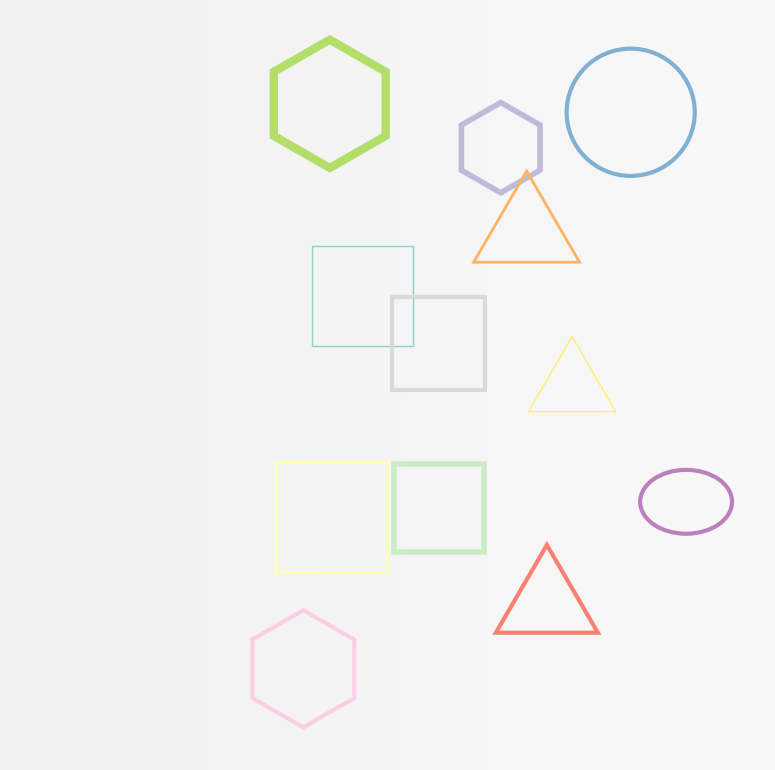[{"shape": "square", "thickness": 0.5, "radius": 0.32, "center": [0.468, 0.616]}, {"shape": "square", "thickness": 1, "radius": 0.36, "center": [0.427, 0.328]}, {"shape": "hexagon", "thickness": 2, "radius": 0.29, "center": [0.646, 0.808]}, {"shape": "triangle", "thickness": 1.5, "radius": 0.38, "center": [0.706, 0.216]}, {"shape": "circle", "thickness": 1.5, "radius": 0.41, "center": [0.814, 0.854]}, {"shape": "triangle", "thickness": 1, "radius": 0.39, "center": [0.68, 0.699]}, {"shape": "hexagon", "thickness": 3, "radius": 0.42, "center": [0.426, 0.865]}, {"shape": "hexagon", "thickness": 1.5, "radius": 0.38, "center": [0.391, 0.131]}, {"shape": "square", "thickness": 1.5, "radius": 0.3, "center": [0.566, 0.554]}, {"shape": "oval", "thickness": 1.5, "radius": 0.3, "center": [0.885, 0.348]}, {"shape": "square", "thickness": 2, "radius": 0.29, "center": [0.566, 0.34]}, {"shape": "triangle", "thickness": 0.5, "radius": 0.32, "center": [0.738, 0.498]}]